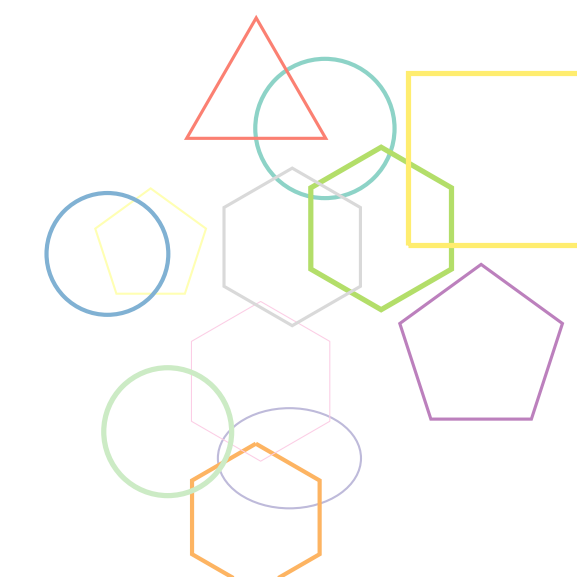[{"shape": "circle", "thickness": 2, "radius": 0.6, "center": [0.563, 0.777]}, {"shape": "pentagon", "thickness": 1, "radius": 0.5, "center": [0.261, 0.572]}, {"shape": "oval", "thickness": 1, "radius": 0.62, "center": [0.501, 0.206]}, {"shape": "triangle", "thickness": 1.5, "radius": 0.7, "center": [0.444, 0.829]}, {"shape": "circle", "thickness": 2, "radius": 0.53, "center": [0.186, 0.559]}, {"shape": "hexagon", "thickness": 2, "radius": 0.64, "center": [0.443, 0.103]}, {"shape": "hexagon", "thickness": 2.5, "radius": 0.7, "center": [0.66, 0.604]}, {"shape": "hexagon", "thickness": 0.5, "radius": 0.69, "center": [0.451, 0.339]}, {"shape": "hexagon", "thickness": 1.5, "radius": 0.68, "center": [0.506, 0.572]}, {"shape": "pentagon", "thickness": 1.5, "radius": 0.74, "center": [0.833, 0.393]}, {"shape": "circle", "thickness": 2.5, "radius": 0.55, "center": [0.29, 0.252]}, {"shape": "square", "thickness": 2.5, "radius": 0.74, "center": [0.855, 0.724]}]